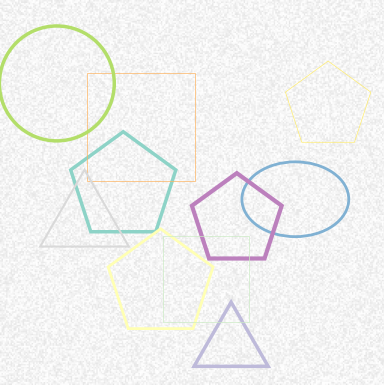[{"shape": "pentagon", "thickness": 2.5, "radius": 0.72, "center": [0.32, 0.514]}, {"shape": "pentagon", "thickness": 2, "radius": 0.72, "center": [0.417, 0.262]}, {"shape": "triangle", "thickness": 2.5, "radius": 0.56, "center": [0.6, 0.104]}, {"shape": "oval", "thickness": 2, "radius": 0.69, "center": [0.767, 0.482]}, {"shape": "square", "thickness": 0.5, "radius": 0.7, "center": [0.366, 0.671]}, {"shape": "circle", "thickness": 2.5, "radius": 0.75, "center": [0.148, 0.783]}, {"shape": "triangle", "thickness": 1.5, "radius": 0.66, "center": [0.22, 0.426]}, {"shape": "pentagon", "thickness": 3, "radius": 0.61, "center": [0.615, 0.428]}, {"shape": "square", "thickness": 0.5, "radius": 0.56, "center": [0.535, 0.275]}, {"shape": "pentagon", "thickness": 0.5, "radius": 0.58, "center": [0.852, 0.725]}]